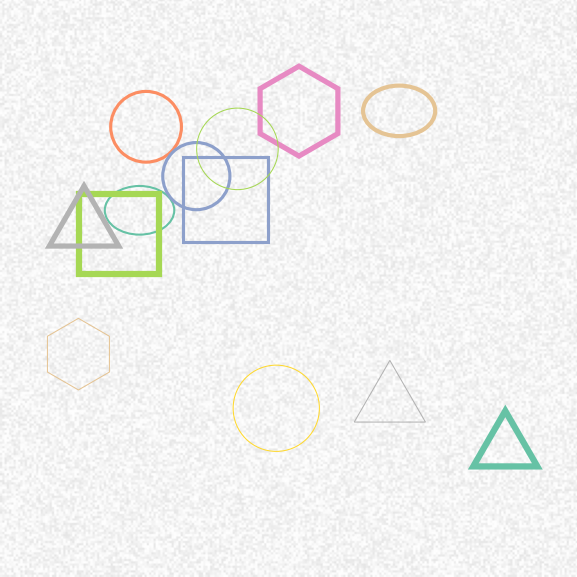[{"shape": "oval", "thickness": 1, "radius": 0.3, "center": [0.242, 0.635]}, {"shape": "triangle", "thickness": 3, "radius": 0.32, "center": [0.875, 0.224]}, {"shape": "circle", "thickness": 1.5, "radius": 0.31, "center": [0.253, 0.78]}, {"shape": "circle", "thickness": 1.5, "radius": 0.29, "center": [0.34, 0.694]}, {"shape": "square", "thickness": 1.5, "radius": 0.37, "center": [0.391, 0.654]}, {"shape": "hexagon", "thickness": 2.5, "radius": 0.39, "center": [0.518, 0.807]}, {"shape": "circle", "thickness": 0.5, "radius": 0.35, "center": [0.411, 0.741]}, {"shape": "square", "thickness": 3, "radius": 0.35, "center": [0.206, 0.594]}, {"shape": "circle", "thickness": 0.5, "radius": 0.37, "center": [0.478, 0.292]}, {"shape": "hexagon", "thickness": 0.5, "radius": 0.31, "center": [0.136, 0.386]}, {"shape": "oval", "thickness": 2, "radius": 0.31, "center": [0.691, 0.807]}, {"shape": "triangle", "thickness": 2.5, "radius": 0.35, "center": [0.145, 0.608]}, {"shape": "triangle", "thickness": 0.5, "radius": 0.36, "center": [0.675, 0.304]}]